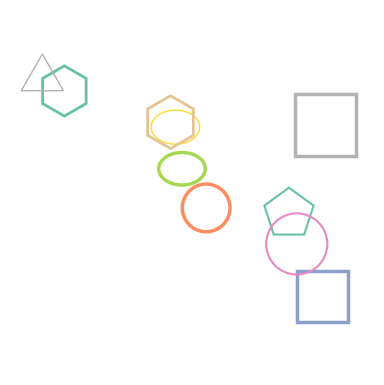[{"shape": "hexagon", "thickness": 2, "radius": 0.33, "center": [0.167, 0.764]}, {"shape": "pentagon", "thickness": 1.5, "radius": 0.34, "center": [0.75, 0.445]}, {"shape": "circle", "thickness": 2.5, "radius": 0.31, "center": [0.535, 0.46]}, {"shape": "square", "thickness": 2.5, "radius": 0.34, "center": [0.838, 0.23]}, {"shape": "circle", "thickness": 1.5, "radius": 0.4, "center": [0.771, 0.366]}, {"shape": "oval", "thickness": 2.5, "radius": 0.3, "center": [0.473, 0.562]}, {"shape": "oval", "thickness": 1, "radius": 0.32, "center": [0.456, 0.67]}, {"shape": "hexagon", "thickness": 2, "radius": 0.34, "center": [0.443, 0.683]}, {"shape": "square", "thickness": 2.5, "radius": 0.4, "center": [0.845, 0.675]}, {"shape": "triangle", "thickness": 1, "radius": 0.32, "center": [0.11, 0.796]}]